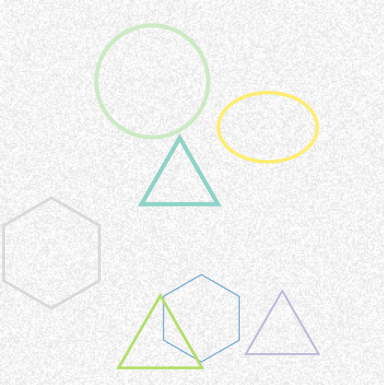[{"shape": "triangle", "thickness": 3, "radius": 0.57, "center": [0.467, 0.527]}, {"shape": "triangle", "thickness": 1.5, "radius": 0.55, "center": [0.733, 0.135]}, {"shape": "hexagon", "thickness": 1, "radius": 0.57, "center": [0.523, 0.173]}, {"shape": "triangle", "thickness": 2, "radius": 0.63, "center": [0.416, 0.107]}, {"shape": "hexagon", "thickness": 2, "radius": 0.72, "center": [0.134, 0.343]}, {"shape": "circle", "thickness": 3, "radius": 0.73, "center": [0.395, 0.789]}, {"shape": "oval", "thickness": 2.5, "radius": 0.64, "center": [0.696, 0.67]}]